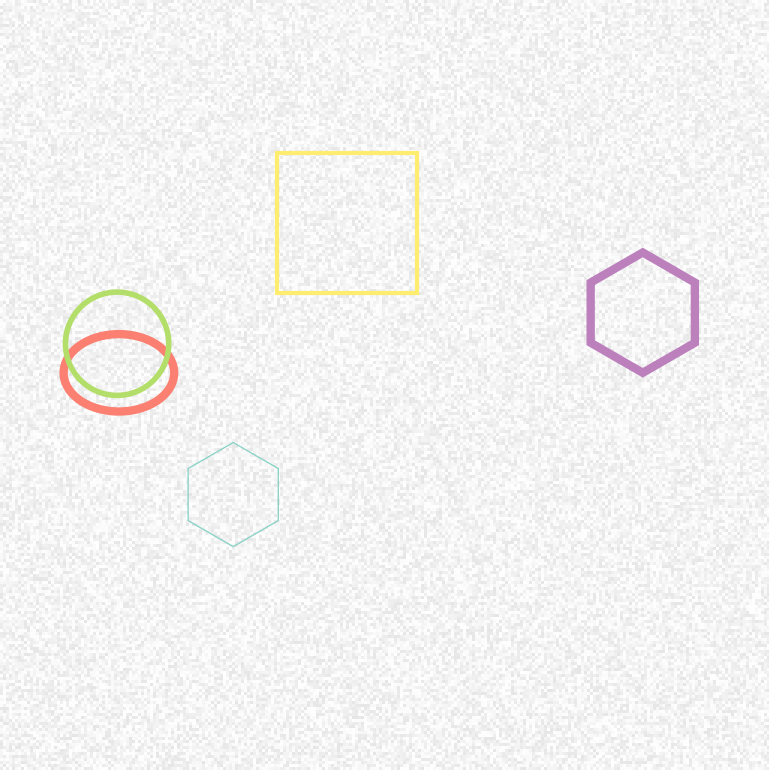[{"shape": "hexagon", "thickness": 0.5, "radius": 0.34, "center": [0.303, 0.358]}, {"shape": "oval", "thickness": 3, "radius": 0.36, "center": [0.154, 0.516]}, {"shape": "circle", "thickness": 2, "radius": 0.34, "center": [0.152, 0.554]}, {"shape": "hexagon", "thickness": 3, "radius": 0.39, "center": [0.835, 0.594]}, {"shape": "square", "thickness": 1.5, "radius": 0.45, "center": [0.45, 0.71]}]